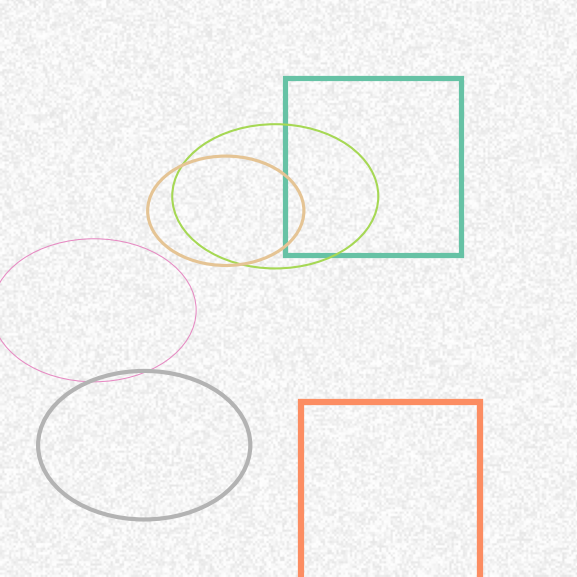[{"shape": "square", "thickness": 2.5, "radius": 0.77, "center": [0.646, 0.711]}, {"shape": "square", "thickness": 3, "radius": 0.78, "center": [0.677, 0.148]}, {"shape": "oval", "thickness": 0.5, "radius": 0.88, "center": [0.163, 0.462]}, {"shape": "oval", "thickness": 1, "radius": 0.89, "center": [0.477, 0.659]}, {"shape": "oval", "thickness": 1.5, "radius": 0.68, "center": [0.391, 0.634]}, {"shape": "oval", "thickness": 2, "radius": 0.92, "center": [0.25, 0.228]}]